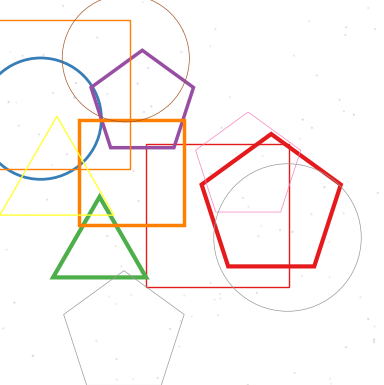[{"shape": "square", "thickness": 1, "radius": 0.93, "center": [0.565, 0.44]}, {"shape": "pentagon", "thickness": 3, "radius": 0.95, "center": [0.704, 0.462]}, {"shape": "circle", "thickness": 2, "radius": 0.79, "center": [0.106, 0.692]}, {"shape": "triangle", "thickness": 3, "radius": 0.7, "center": [0.259, 0.349]}, {"shape": "pentagon", "thickness": 2.5, "radius": 0.7, "center": [0.37, 0.73]}, {"shape": "square", "thickness": 2.5, "radius": 0.68, "center": [0.343, 0.551]}, {"shape": "square", "thickness": 1, "radius": 0.97, "center": [0.143, 0.756]}, {"shape": "triangle", "thickness": 1, "radius": 0.86, "center": [0.148, 0.527]}, {"shape": "circle", "thickness": 0.5, "radius": 0.83, "center": [0.327, 0.848]}, {"shape": "pentagon", "thickness": 0.5, "radius": 0.72, "center": [0.645, 0.565]}, {"shape": "pentagon", "thickness": 0.5, "radius": 0.82, "center": [0.322, 0.132]}, {"shape": "circle", "thickness": 0.5, "radius": 0.96, "center": [0.747, 0.383]}]